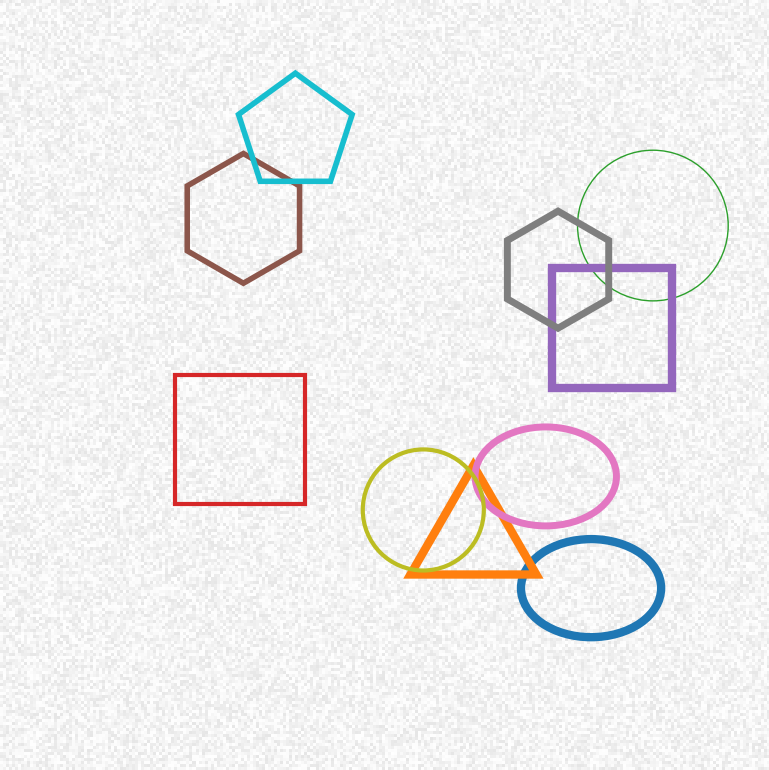[{"shape": "oval", "thickness": 3, "radius": 0.45, "center": [0.768, 0.236]}, {"shape": "triangle", "thickness": 3, "radius": 0.47, "center": [0.615, 0.301]}, {"shape": "circle", "thickness": 0.5, "radius": 0.49, "center": [0.848, 0.707]}, {"shape": "square", "thickness": 1.5, "radius": 0.42, "center": [0.312, 0.429]}, {"shape": "square", "thickness": 3, "radius": 0.39, "center": [0.795, 0.574]}, {"shape": "hexagon", "thickness": 2, "radius": 0.42, "center": [0.316, 0.716]}, {"shape": "oval", "thickness": 2.5, "radius": 0.46, "center": [0.709, 0.381]}, {"shape": "hexagon", "thickness": 2.5, "radius": 0.38, "center": [0.725, 0.65]}, {"shape": "circle", "thickness": 1.5, "radius": 0.39, "center": [0.55, 0.338]}, {"shape": "pentagon", "thickness": 2, "radius": 0.39, "center": [0.384, 0.827]}]